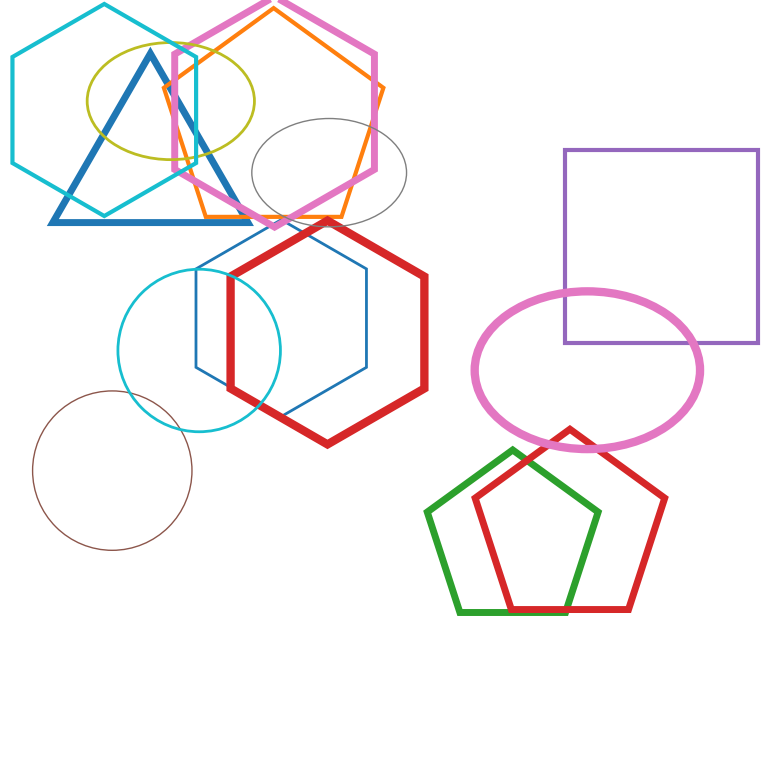[{"shape": "triangle", "thickness": 2.5, "radius": 0.73, "center": [0.195, 0.784]}, {"shape": "hexagon", "thickness": 1, "radius": 0.64, "center": [0.365, 0.587]}, {"shape": "pentagon", "thickness": 1.5, "radius": 0.75, "center": [0.355, 0.84]}, {"shape": "pentagon", "thickness": 2.5, "radius": 0.58, "center": [0.666, 0.299]}, {"shape": "pentagon", "thickness": 2.5, "radius": 0.65, "center": [0.74, 0.313]}, {"shape": "hexagon", "thickness": 3, "radius": 0.73, "center": [0.425, 0.568]}, {"shape": "square", "thickness": 1.5, "radius": 0.62, "center": [0.859, 0.68]}, {"shape": "circle", "thickness": 0.5, "radius": 0.52, "center": [0.146, 0.389]}, {"shape": "oval", "thickness": 3, "radius": 0.73, "center": [0.763, 0.519]}, {"shape": "hexagon", "thickness": 2.5, "radius": 0.75, "center": [0.357, 0.855]}, {"shape": "oval", "thickness": 0.5, "radius": 0.5, "center": [0.428, 0.776]}, {"shape": "oval", "thickness": 1, "radius": 0.54, "center": [0.222, 0.869]}, {"shape": "hexagon", "thickness": 1.5, "radius": 0.69, "center": [0.135, 0.857]}, {"shape": "circle", "thickness": 1, "radius": 0.53, "center": [0.259, 0.545]}]